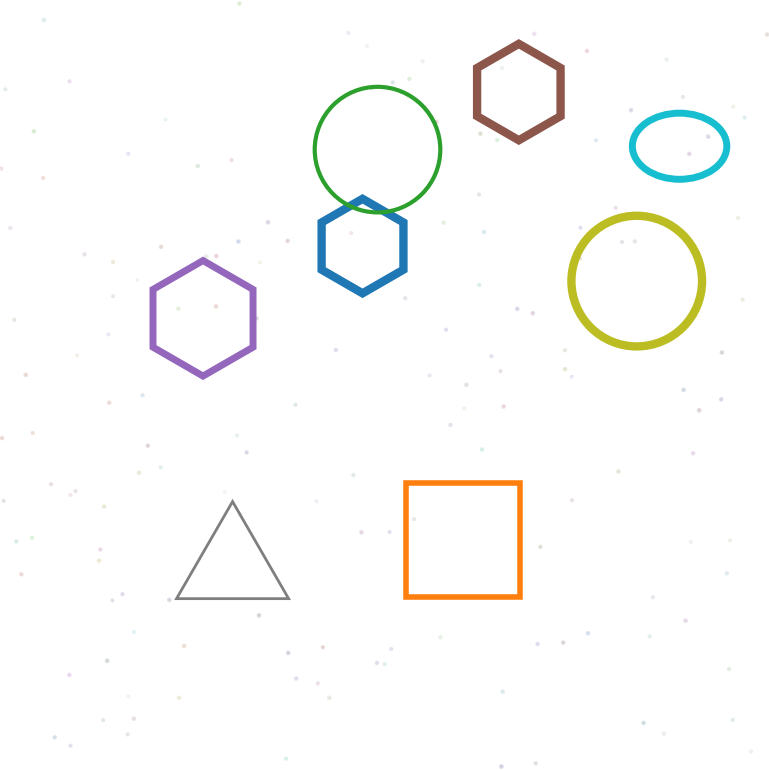[{"shape": "hexagon", "thickness": 3, "radius": 0.31, "center": [0.471, 0.68]}, {"shape": "square", "thickness": 2, "radius": 0.37, "center": [0.602, 0.299]}, {"shape": "circle", "thickness": 1.5, "radius": 0.41, "center": [0.49, 0.806]}, {"shape": "hexagon", "thickness": 2.5, "radius": 0.37, "center": [0.264, 0.587]}, {"shape": "hexagon", "thickness": 3, "radius": 0.31, "center": [0.674, 0.88]}, {"shape": "triangle", "thickness": 1, "radius": 0.42, "center": [0.302, 0.265]}, {"shape": "circle", "thickness": 3, "radius": 0.42, "center": [0.827, 0.635]}, {"shape": "oval", "thickness": 2.5, "radius": 0.31, "center": [0.883, 0.81]}]